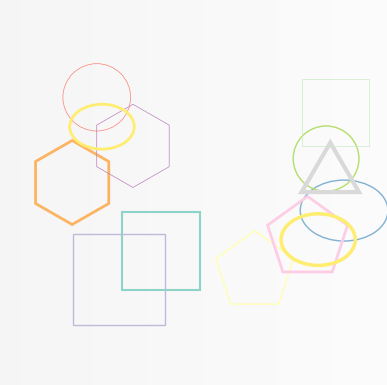[{"shape": "square", "thickness": 1.5, "radius": 0.5, "center": [0.415, 0.348]}, {"shape": "pentagon", "thickness": 1, "radius": 0.53, "center": [0.657, 0.296]}, {"shape": "square", "thickness": 1, "radius": 0.59, "center": [0.307, 0.273]}, {"shape": "circle", "thickness": 0.5, "radius": 0.44, "center": [0.25, 0.747]}, {"shape": "oval", "thickness": 1, "radius": 0.57, "center": [0.888, 0.453]}, {"shape": "hexagon", "thickness": 2, "radius": 0.55, "center": [0.186, 0.526]}, {"shape": "circle", "thickness": 1, "radius": 0.42, "center": [0.842, 0.588]}, {"shape": "pentagon", "thickness": 2, "radius": 0.54, "center": [0.794, 0.381]}, {"shape": "triangle", "thickness": 3, "radius": 0.43, "center": [0.852, 0.544]}, {"shape": "hexagon", "thickness": 0.5, "radius": 0.54, "center": [0.343, 0.621]}, {"shape": "square", "thickness": 0.5, "radius": 0.44, "center": [0.865, 0.707]}, {"shape": "oval", "thickness": 2.5, "radius": 0.48, "center": [0.821, 0.378]}, {"shape": "oval", "thickness": 2, "radius": 0.42, "center": [0.263, 0.671]}]